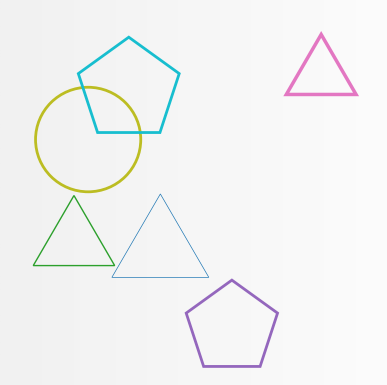[{"shape": "triangle", "thickness": 0.5, "radius": 0.72, "center": [0.414, 0.352]}, {"shape": "triangle", "thickness": 1, "radius": 0.61, "center": [0.191, 0.371]}, {"shape": "pentagon", "thickness": 2, "radius": 0.62, "center": [0.598, 0.148]}, {"shape": "triangle", "thickness": 2.5, "radius": 0.52, "center": [0.829, 0.807]}, {"shape": "circle", "thickness": 2, "radius": 0.68, "center": [0.227, 0.638]}, {"shape": "pentagon", "thickness": 2, "radius": 0.68, "center": [0.332, 0.767]}]